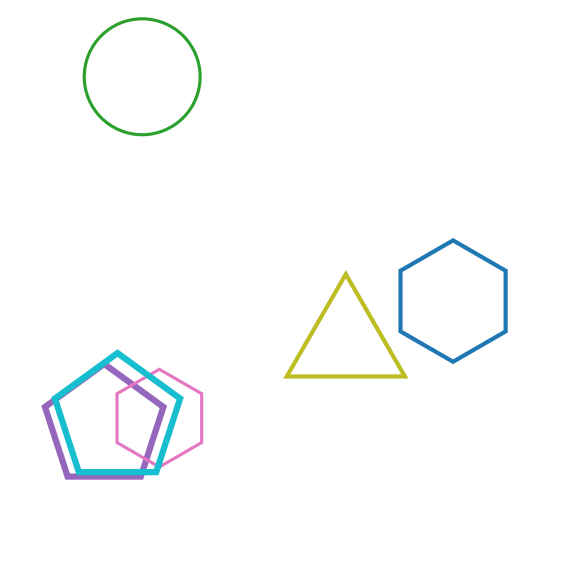[{"shape": "hexagon", "thickness": 2, "radius": 0.53, "center": [0.785, 0.478]}, {"shape": "circle", "thickness": 1.5, "radius": 0.5, "center": [0.246, 0.866]}, {"shape": "pentagon", "thickness": 3, "radius": 0.54, "center": [0.18, 0.261]}, {"shape": "hexagon", "thickness": 1.5, "radius": 0.42, "center": [0.276, 0.275]}, {"shape": "triangle", "thickness": 2, "radius": 0.59, "center": [0.599, 0.406]}, {"shape": "pentagon", "thickness": 3, "radius": 0.57, "center": [0.204, 0.274]}]